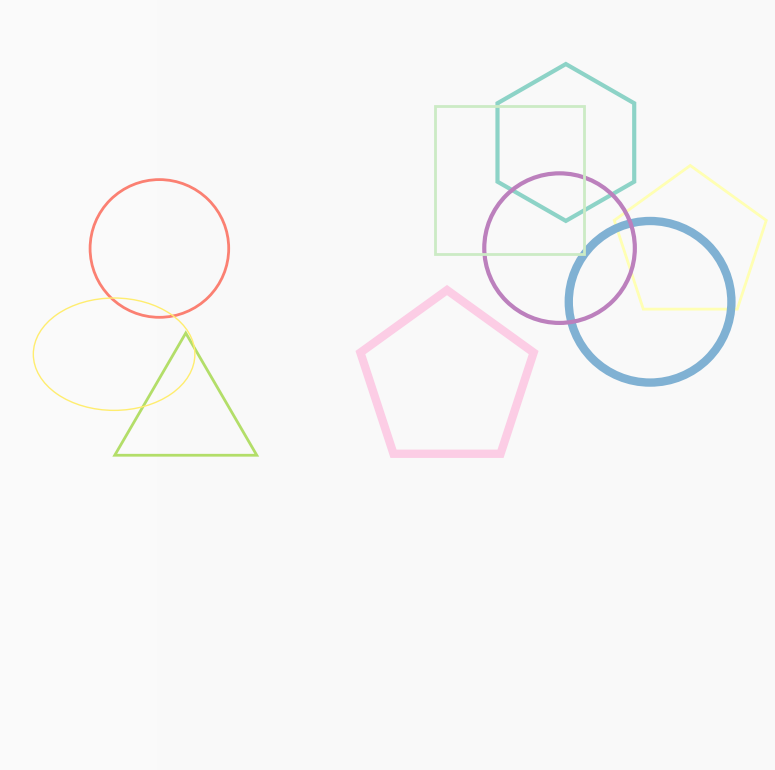[{"shape": "hexagon", "thickness": 1.5, "radius": 0.51, "center": [0.73, 0.815]}, {"shape": "pentagon", "thickness": 1, "radius": 0.52, "center": [0.891, 0.682]}, {"shape": "circle", "thickness": 1, "radius": 0.45, "center": [0.206, 0.677]}, {"shape": "circle", "thickness": 3, "radius": 0.52, "center": [0.839, 0.608]}, {"shape": "triangle", "thickness": 1, "radius": 0.53, "center": [0.24, 0.462]}, {"shape": "pentagon", "thickness": 3, "radius": 0.59, "center": [0.577, 0.506]}, {"shape": "circle", "thickness": 1.5, "radius": 0.49, "center": [0.722, 0.678]}, {"shape": "square", "thickness": 1, "radius": 0.48, "center": [0.657, 0.766]}, {"shape": "oval", "thickness": 0.5, "radius": 0.52, "center": [0.147, 0.54]}]